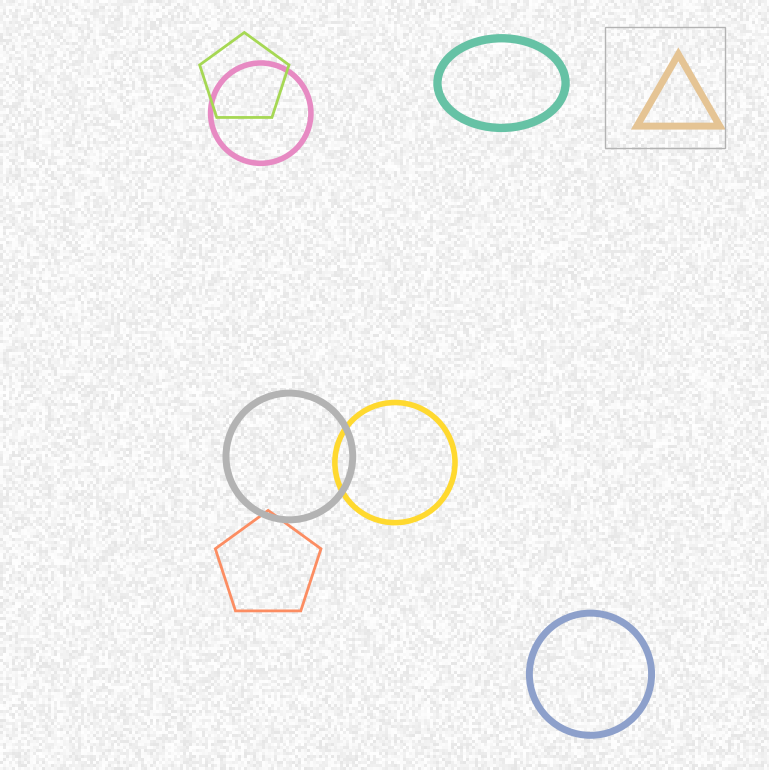[{"shape": "oval", "thickness": 3, "radius": 0.42, "center": [0.651, 0.892]}, {"shape": "pentagon", "thickness": 1, "radius": 0.36, "center": [0.348, 0.265]}, {"shape": "circle", "thickness": 2.5, "radius": 0.4, "center": [0.767, 0.124]}, {"shape": "circle", "thickness": 2, "radius": 0.33, "center": [0.339, 0.853]}, {"shape": "pentagon", "thickness": 1, "radius": 0.3, "center": [0.317, 0.897]}, {"shape": "circle", "thickness": 2, "radius": 0.39, "center": [0.513, 0.399]}, {"shape": "triangle", "thickness": 2.5, "radius": 0.31, "center": [0.881, 0.867]}, {"shape": "circle", "thickness": 2.5, "radius": 0.41, "center": [0.376, 0.407]}, {"shape": "square", "thickness": 0.5, "radius": 0.39, "center": [0.864, 0.886]}]